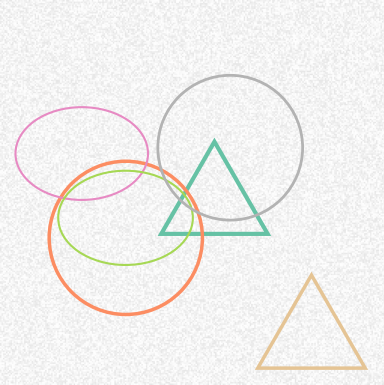[{"shape": "triangle", "thickness": 3, "radius": 0.8, "center": [0.557, 0.472]}, {"shape": "circle", "thickness": 2.5, "radius": 1.0, "center": [0.327, 0.382]}, {"shape": "oval", "thickness": 1.5, "radius": 0.86, "center": [0.212, 0.601]}, {"shape": "oval", "thickness": 1.5, "radius": 0.87, "center": [0.326, 0.434]}, {"shape": "triangle", "thickness": 2.5, "radius": 0.81, "center": [0.809, 0.124]}, {"shape": "circle", "thickness": 2, "radius": 0.94, "center": [0.598, 0.616]}]